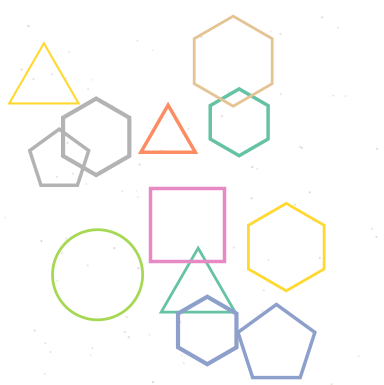[{"shape": "hexagon", "thickness": 2.5, "radius": 0.43, "center": [0.621, 0.682]}, {"shape": "triangle", "thickness": 2, "radius": 0.55, "center": [0.515, 0.245]}, {"shape": "triangle", "thickness": 2.5, "radius": 0.41, "center": [0.437, 0.645]}, {"shape": "pentagon", "thickness": 2.5, "radius": 0.53, "center": [0.718, 0.104]}, {"shape": "hexagon", "thickness": 3, "radius": 0.44, "center": [0.538, 0.142]}, {"shape": "square", "thickness": 2.5, "radius": 0.48, "center": [0.485, 0.417]}, {"shape": "circle", "thickness": 2, "radius": 0.59, "center": [0.253, 0.286]}, {"shape": "hexagon", "thickness": 2, "radius": 0.57, "center": [0.744, 0.358]}, {"shape": "triangle", "thickness": 1.5, "radius": 0.52, "center": [0.114, 0.783]}, {"shape": "hexagon", "thickness": 2, "radius": 0.58, "center": [0.606, 0.841]}, {"shape": "hexagon", "thickness": 3, "radius": 0.5, "center": [0.25, 0.645]}, {"shape": "pentagon", "thickness": 2.5, "radius": 0.4, "center": [0.154, 0.584]}]